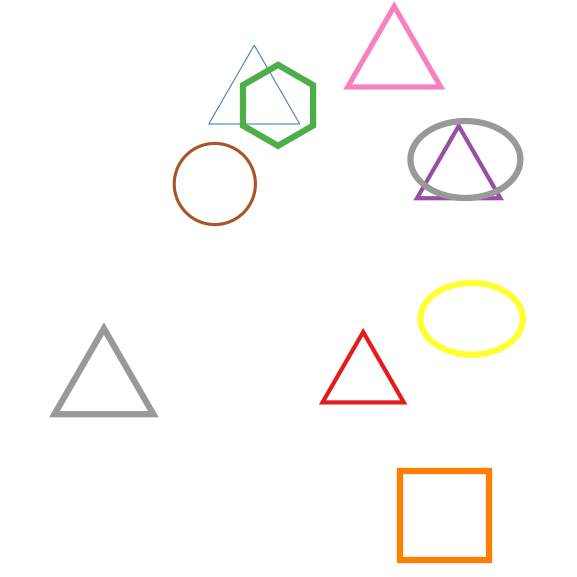[{"shape": "triangle", "thickness": 2, "radius": 0.41, "center": [0.629, 0.343]}, {"shape": "triangle", "thickness": 0.5, "radius": 0.45, "center": [0.44, 0.83]}, {"shape": "hexagon", "thickness": 3, "radius": 0.35, "center": [0.481, 0.817]}, {"shape": "triangle", "thickness": 2, "radius": 0.42, "center": [0.794, 0.698]}, {"shape": "square", "thickness": 3, "radius": 0.39, "center": [0.769, 0.106]}, {"shape": "oval", "thickness": 3, "radius": 0.44, "center": [0.817, 0.447]}, {"shape": "circle", "thickness": 1.5, "radius": 0.35, "center": [0.372, 0.681]}, {"shape": "triangle", "thickness": 2.5, "radius": 0.47, "center": [0.683, 0.895]}, {"shape": "oval", "thickness": 3, "radius": 0.48, "center": [0.806, 0.723]}, {"shape": "triangle", "thickness": 3, "radius": 0.49, "center": [0.18, 0.331]}]